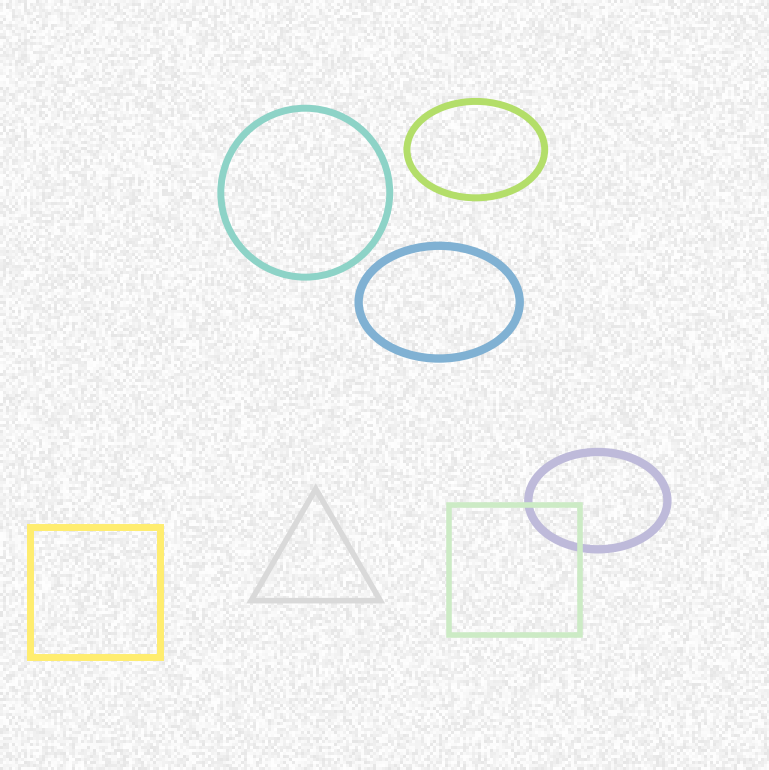[{"shape": "circle", "thickness": 2.5, "radius": 0.55, "center": [0.396, 0.75]}, {"shape": "oval", "thickness": 3, "radius": 0.45, "center": [0.776, 0.35]}, {"shape": "oval", "thickness": 3, "radius": 0.52, "center": [0.57, 0.608]}, {"shape": "oval", "thickness": 2.5, "radius": 0.45, "center": [0.618, 0.806]}, {"shape": "triangle", "thickness": 2, "radius": 0.48, "center": [0.41, 0.268]}, {"shape": "square", "thickness": 2, "radius": 0.42, "center": [0.668, 0.26]}, {"shape": "square", "thickness": 2.5, "radius": 0.42, "center": [0.124, 0.231]}]